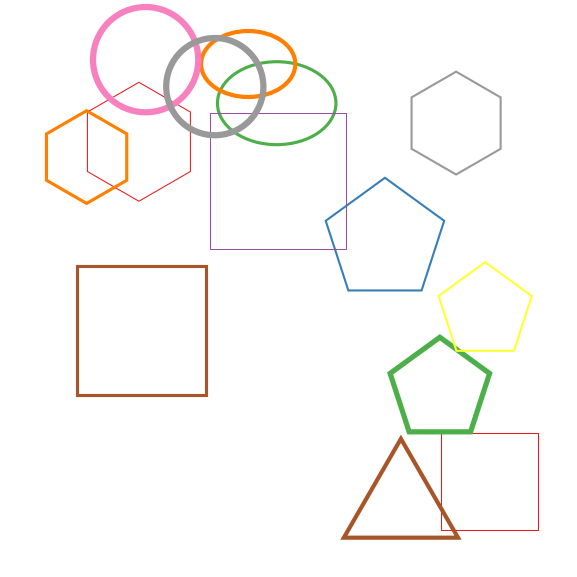[{"shape": "square", "thickness": 0.5, "radius": 0.42, "center": [0.848, 0.166]}, {"shape": "hexagon", "thickness": 0.5, "radius": 0.51, "center": [0.241, 0.754]}, {"shape": "pentagon", "thickness": 1, "radius": 0.54, "center": [0.667, 0.583]}, {"shape": "pentagon", "thickness": 2.5, "radius": 0.45, "center": [0.762, 0.325]}, {"shape": "oval", "thickness": 1.5, "radius": 0.51, "center": [0.479, 0.82]}, {"shape": "square", "thickness": 0.5, "radius": 0.59, "center": [0.481, 0.685]}, {"shape": "hexagon", "thickness": 1.5, "radius": 0.4, "center": [0.15, 0.727]}, {"shape": "oval", "thickness": 2, "radius": 0.41, "center": [0.43, 0.888]}, {"shape": "pentagon", "thickness": 1, "radius": 0.42, "center": [0.84, 0.46]}, {"shape": "triangle", "thickness": 2, "radius": 0.57, "center": [0.694, 0.125]}, {"shape": "square", "thickness": 1.5, "radius": 0.56, "center": [0.245, 0.427]}, {"shape": "circle", "thickness": 3, "radius": 0.46, "center": [0.252, 0.896]}, {"shape": "circle", "thickness": 3, "radius": 0.42, "center": [0.372, 0.849]}, {"shape": "hexagon", "thickness": 1, "radius": 0.45, "center": [0.79, 0.786]}]